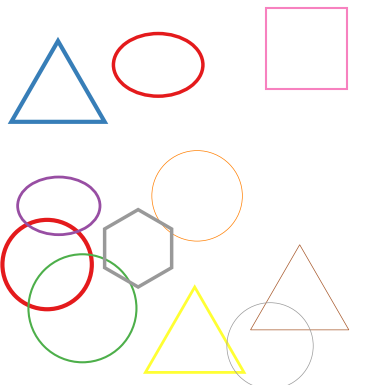[{"shape": "circle", "thickness": 3, "radius": 0.58, "center": [0.122, 0.313]}, {"shape": "oval", "thickness": 2.5, "radius": 0.58, "center": [0.411, 0.832]}, {"shape": "triangle", "thickness": 3, "radius": 0.7, "center": [0.151, 0.754]}, {"shape": "circle", "thickness": 1.5, "radius": 0.7, "center": [0.214, 0.199]}, {"shape": "oval", "thickness": 2, "radius": 0.53, "center": [0.153, 0.465]}, {"shape": "circle", "thickness": 0.5, "radius": 0.59, "center": [0.512, 0.491]}, {"shape": "triangle", "thickness": 2, "radius": 0.74, "center": [0.506, 0.107]}, {"shape": "triangle", "thickness": 0.5, "radius": 0.74, "center": [0.778, 0.217]}, {"shape": "square", "thickness": 1.5, "radius": 0.52, "center": [0.797, 0.875]}, {"shape": "hexagon", "thickness": 2.5, "radius": 0.5, "center": [0.359, 0.355]}, {"shape": "circle", "thickness": 0.5, "radius": 0.56, "center": [0.701, 0.102]}]